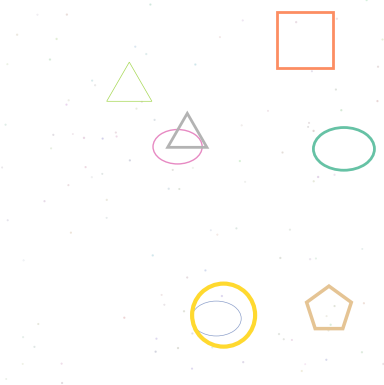[{"shape": "oval", "thickness": 2, "radius": 0.4, "center": [0.893, 0.613]}, {"shape": "square", "thickness": 2, "radius": 0.37, "center": [0.791, 0.897]}, {"shape": "oval", "thickness": 0.5, "radius": 0.32, "center": [0.562, 0.173]}, {"shape": "oval", "thickness": 1, "radius": 0.32, "center": [0.461, 0.619]}, {"shape": "triangle", "thickness": 0.5, "radius": 0.34, "center": [0.336, 0.771]}, {"shape": "circle", "thickness": 3, "radius": 0.41, "center": [0.581, 0.182]}, {"shape": "pentagon", "thickness": 2.5, "radius": 0.31, "center": [0.854, 0.196]}, {"shape": "triangle", "thickness": 2, "radius": 0.29, "center": [0.486, 0.647]}]